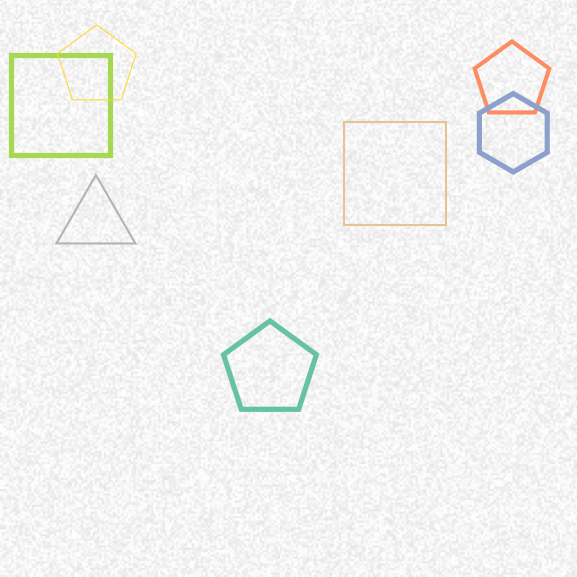[{"shape": "pentagon", "thickness": 2.5, "radius": 0.42, "center": [0.467, 0.359]}, {"shape": "pentagon", "thickness": 2, "radius": 0.34, "center": [0.887, 0.859]}, {"shape": "hexagon", "thickness": 2.5, "radius": 0.34, "center": [0.889, 0.769]}, {"shape": "square", "thickness": 2.5, "radius": 0.43, "center": [0.105, 0.817]}, {"shape": "pentagon", "thickness": 0.5, "radius": 0.36, "center": [0.168, 0.884]}, {"shape": "square", "thickness": 1, "radius": 0.44, "center": [0.684, 0.699]}, {"shape": "triangle", "thickness": 1, "radius": 0.39, "center": [0.166, 0.617]}]